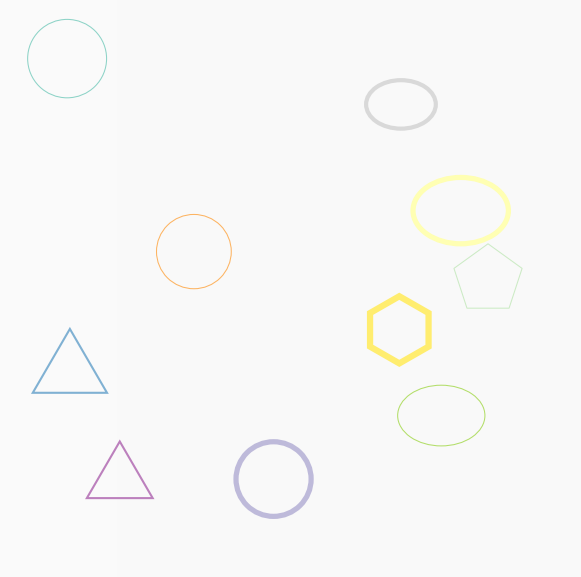[{"shape": "circle", "thickness": 0.5, "radius": 0.34, "center": [0.115, 0.898]}, {"shape": "oval", "thickness": 2.5, "radius": 0.41, "center": [0.793, 0.634]}, {"shape": "circle", "thickness": 2.5, "radius": 0.32, "center": [0.471, 0.17]}, {"shape": "triangle", "thickness": 1, "radius": 0.37, "center": [0.12, 0.356]}, {"shape": "circle", "thickness": 0.5, "radius": 0.32, "center": [0.334, 0.563]}, {"shape": "oval", "thickness": 0.5, "radius": 0.38, "center": [0.759, 0.28]}, {"shape": "oval", "thickness": 2, "radius": 0.3, "center": [0.69, 0.818]}, {"shape": "triangle", "thickness": 1, "radius": 0.33, "center": [0.206, 0.169]}, {"shape": "pentagon", "thickness": 0.5, "radius": 0.31, "center": [0.84, 0.515]}, {"shape": "hexagon", "thickness": 3, "radius": 0.29, "center": [0.687, 0.428]}]